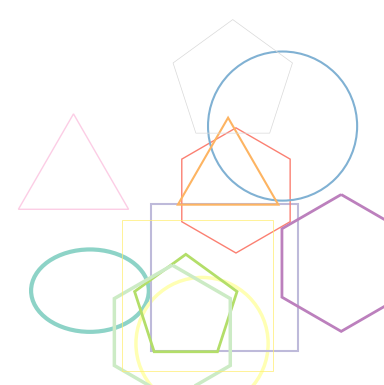[{"shape": "oval", "thickness": 3, "radius": 0.76, "center": [0.234, 0.245]}, {"shape": "circle", "thickness": 2.5, "radius": 0.86, "center": [0.525, 0.108]}, {"shape": "square", "thickness": 1.5, "radius": 0.95, "center": [0.583, 0.279]}, {"shape": "hexagon", "thickness": 1, "radius": 0.81, "center": [0.613, 0.505]}, {"shape": "circle", "thickness": 1.5, "radius": 0.97, "center": [0.734, 0.673]}, {"shape": "triangle", "thickness": 1.5, "radius": 0.75, "center": [0.592, 0.544]}, {"shape": "pentagon", "thickness": 2, "radius": 0.7, "center": [0.483, 0.2]}, {"shape": "triangle", "thickness": 1, "radius": 0.83, "center": [0.191, 0.539]}, {"shape": "pentagon", "thickness": 0.5, "radius": 0.82, "center": [0.605, 0.786]}, {"shape": "hexagon", "thickness": 2, "radius": 0.89, "center": [0.886, 0.317]}, {"shape": "hexagon", "thickness": 2.5, "radius": 0.87, "center": [0.448, 0.138]}, {"shape": "square", "thickness": 0.5, "radius": 0.98, "center": [0.513, 0.233]}]